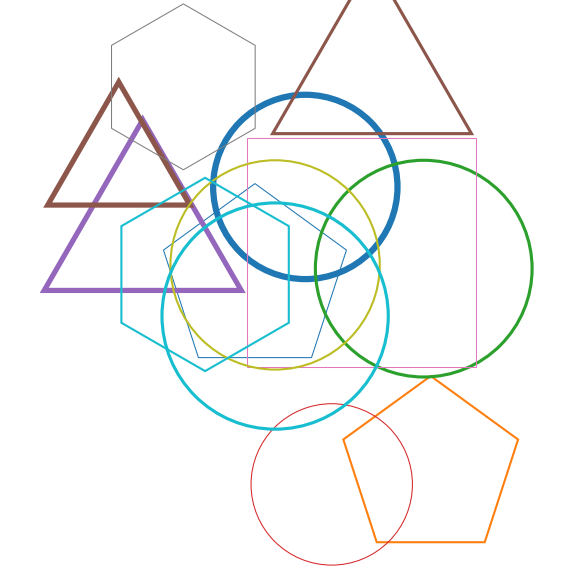[{"shape": "circle", "thickness": 3, "radius": 0.8, "center": [0.529, 0.675]}, {"shape": "pentagon", "thickness": 0.5, "radius": 0.83, "center": [0.441, 0.515]}, {"shape": "pentagon", "thickness": 1, "radius": 0.8, "center": [0.746, 0.189]}, {"shape": "circle", "thickness": 1.5, "radius": 0.94, "center": [0.734, 0.534]}, {"shape": "circle", "thickness": 0.5, "radius": 0.7, "center": [0.574, 0.16]}, {"shape": "triangle", "thickness": 2.5, "radius": 0.99, "center": [0.247, 0.595]}, {"shape": "triangle", "thickness": 1.5, "radius": 0.99, "center": [0.644, 0.867]}, {"shape": "triangle", "thickness": 2.5, "radius": 0.71, "center": [0.206, 0.715]}, {"shape": "square", "thickness": 0.5, "radius": 0.99, "center": [0.625, 0.561]}, {"shape": "hexagon", "thickness": 0.5, "radius": 0.72, "center": [0.317, 0.849]}, {"shape": "circle", "thickness": 1, "radius": 0.91, "center": [0.476, 0.54]}, {"shape": "circle", "thickness": 1.5, "radius": 0.98, "center": [0.476, 0.452]}, {"shape": "hexagon", "thickness": 1, "radius": 0.84, "center": [0.355, 0.524]}]